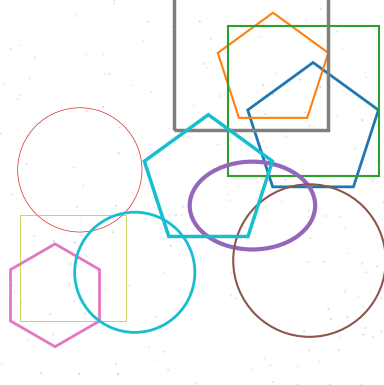[{"shape": "pentagon", "thickness": 2, "radius": 0.89, "center": [0.813, 0.659]}, {"shape": "pentagon", "thickness": 1.5, "radius": 0.75, "center": [0.709, 0.816]}, {"shape": "square", "thickness": 1.5, "radius": 0.98, "center": [0.788, 0.738]}, {"shape": "circle", "thickness": 0.5, "radius": 0.81, "center": [0.207, 0.559]}, {"shape": "oval", "thickness": 3, "radius": 0.81, "center": [0.656, 0.466]}, {"shape": "circle", "thickness": 1.5, "radius": 0.99, "center": [0.804, 0.323]}, {"shape": "hexagon", "thickness": 2, "radius": 0.67, "center": [0.143, 0.233]}, {"shape": "square", "thickness": 2.5, "radius": 1.0, "center": [0.651, 0.863]}, {"shape": "square", "thickness": 0.5, "radius": 0.69, "center": [0.189, 0.304]}, {"shape": "circle", "thickness": 2, "radius": 0.78, "center": [0.35, 0.293]}, {"shape": "pentagon", "thickness": 2.5, "radius": 0.87, "center": [0.541, 0.527]}]